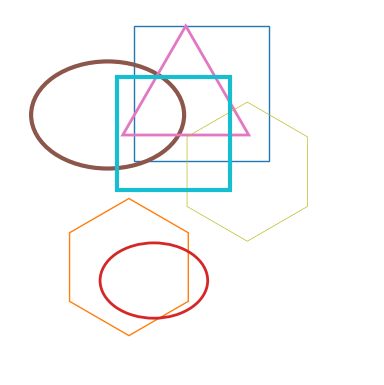[{"shape": "square", "thickness": 1, "radius": 0.87, "center": [0.524, 0.757]}, {"shape": "hexagon", "thickness": 1, "radius": 0.89, "center": [0.335, 0.306]}, {"shape": "oval", "thickness": 2, "radius": 0.7, "center": [0.4, 0.271]}, {"shape": "oval", "thickness": 3, "radius": 0.99, "center": [0.28, 0.701]}, {"shape": "triangle", "thickness": 2, "radius": 0.94, "center": [0.482, 0.744]}, {"shape": "hexagon", "thickness": 0.5, "radius": 0.9, "center": [0.642, 0.554]}, {"shape": "square", "thickness": 3, "radius": 0.74, "center": [0.451, 0.654]}]